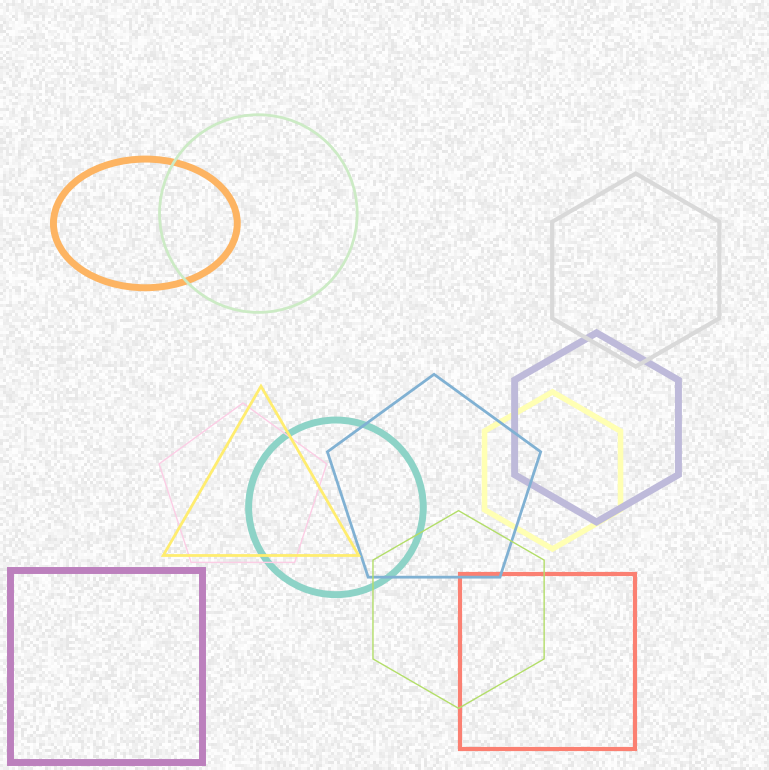[{"shape": "circle", "thickness": 2.5, "radius": 0.57, "center": [0.436, 0.341]}, {"shape": "hexagon", "thickness": 2, "radius": 0.51, "center": [0.718, 0.389]}, {"shape": "hexagon", "thickness": 2.5, "radius": 0.61, "center": [0.775, 0.445]}, {"shape": "square", "thickness": 1.5, "radius": 0.57, "center": [0.711, 0.141]}, {"shape": "pentagon", "thickness": 1, "radius": 0.73, "center": [0.564, 0.368]}, {"shape": "oval", "thickness": 2.5, "radius": 0.6, "center": [0.189, 0.71]}, {"shape": "hexagon", "thickness": 0.5, "radius": 0.64, "center": [0.596, 0.208]}, {"shape": "pentagon", "thickness": 0.5, "radius": 0.57, "center": [0.315, 0.362]}, {"shape": "hexagon", "thickness": 1.5, "radius": 0.63, "center": [0.826, 0.649]}, {"shape": "square", "thickness": 2.5, "radius": 0.63, "center": [0.138, 0.135]}, {"shape": "circle", "thickness": 1, "radius": 0.64, "center": [0.336, 0.723]}, {"shape": "triangle", "thickness": 1, "radius": 0.73, "center": [0.339, 0.352]}]